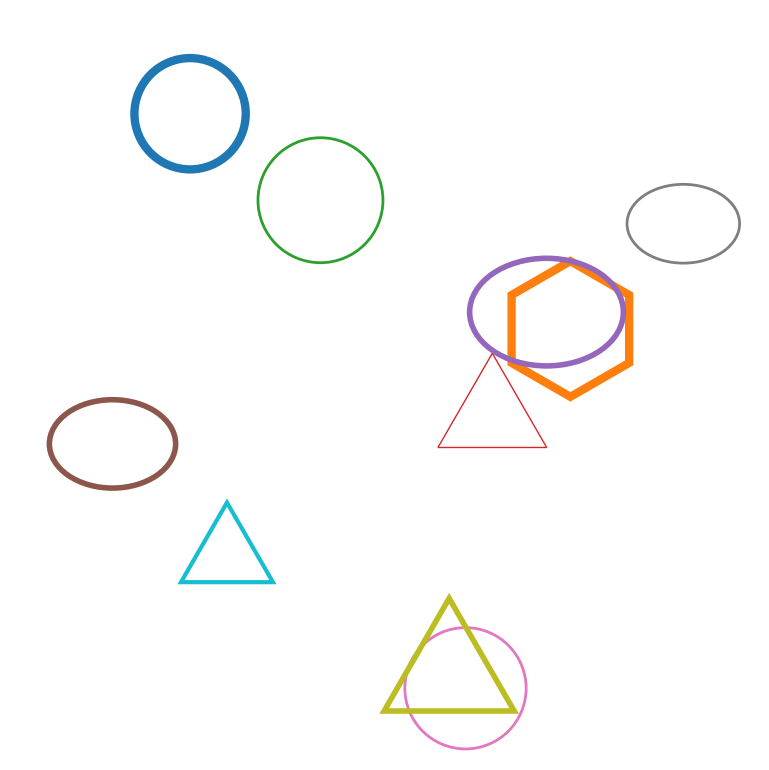[{"shape": "circle", "thickness": 3, "radius": 0.36, "center": [0.247, 0.852]}, {"shape": "hexagon", "thickness": 3, "radius": 0.44, "center": [0.741, 0.573]}, {"shape": "circle", "thickness": 1, "radius": 0.41, "center": [0.416, 0.74]}, {"shape": "triangle", "thickness": 0.5, "radius": 0.41, "center": [0.639, 0.46]}, {"shape": "oval", "thickness": 2, "radius": 0.5, "center": [0.71, 0.595]}, {"shape": "oval", "thickness": 2, "radius": 0.41, "center": [0.146, 0.424]}, {"shape": "circle", "thickness": 1, "radius": 0.39, "center": [0.605, 0.106]}, {"shape": "oval", "thickness": 1, "radius": 0.37, "center": [0.887, 0.709]}, {"shape": "triangle", "thickness": 2, "radius": 0.49, "center": [0.583, 0.125]}, {"shape": "triangle", "thickness": 1.5, "radius": 0.34, "center": [0.295, 0.278]}]